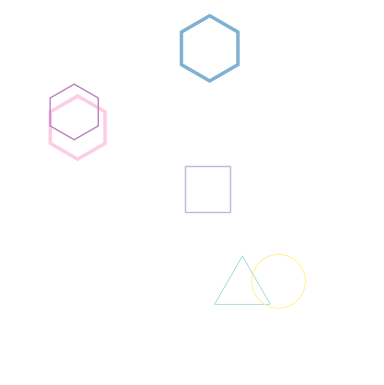[{"shape": "triangle", "thickness": 0.5, "radius": 0.42, "center": [0.63, 0.251]}, {"shape": "square", "thickness": 1, "radius": 0.29, "center": [0.538, 0.509]}, {"shape": "hexagon", "thickness": 2.5, "radius": 0.42, "center": [0.545, 0.874]}, {"shape": "hexagon", "thickness": 2.5, "radius": 0.41, "center": [0.202, 0.669]}, {"shape": "hexagon", "thickness": 1, "radius": 0.36, "center": [0.193, 0.709]}, {"shape": "circle", "thickness": 0.5, "radius": 0.35, "center": [0.724, 0.269]}]